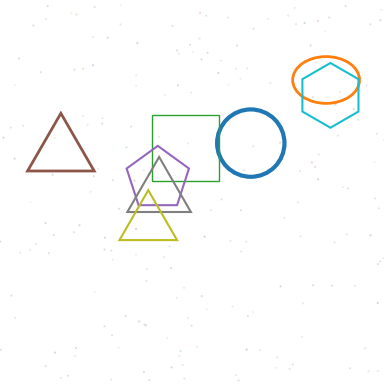[{"shape": "circle", "thickness": 3, "radius": 0.44, "center": [0.651, 0.628]}, {"shape": "oval", "thickness": 2, "radius": 0.43, "center": [0.847, 0.792]}, {"shape": "square", "thickness": 1, "radius": 0.43, "center": [0.482, 0.616]}, {"shape": "pentagon", "thickness": 1.5, "radius": 0.43, "center": [0.41, 0.536]}, {"shape": "triangle", "thickness": 2, "radius": 0.5, "center": [0.158, 0.606]}, {"shape": "triangle", "thickness": 1.5, "radius": 0.48, "center": [0.413, 0.497]}, {"shape": "triangle", "thickness": 1.5, "radius": 0.43, "center": [0.385, 0.42]}, {"shape": "hexagon", "thickness": 1.5, "radius": 0.42, "center": [0.858, 0.752]}]